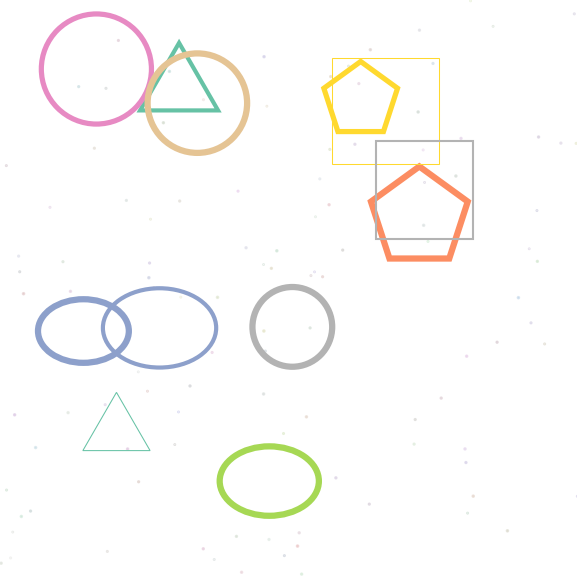[{"shape": "triangle", "thickness": 2, "radius": 0.39, "center": [0.31, 0.847]}, {"shape": "triangle", "thickness": 0.5, "radius": 0.34, "center": [0.202, 0.252]}, {"shape": "pentagon", "thickness": 3, "radius": 0.44, "center": [0.726, 0.623]}, {"shape": "oval", "thickness": 3, "radius": 0.39, "center": [0.144, 0.426]}, {"shape": "oval", "thickness": 2, "radius": 0.49, "center": [0.276, 0.431]}, {"shape": "circle", "thickness": 2.5, "radius": 0.48, "center": [0.167, 0.88]}, {"shape": "oval", "thickness": 3, "radius": 0.43, "center": [0.466, 0.166]}, {"shape": "pentagon", "thickness": 2.5, "radius": 0.34, "center": [0.625, 0.826]}, {"shape": "square", "thickness": 0.5, "radius": 0.46, "center": [0.667, 0.806]}, {"shape": "circle", "thickness": 3, "radius": 0.43, "center": [0.342, 0.821]}, {"shape": "square", "thickness": 1, "radius": 0.42, "center": [0.735, 0.67]}, {"shape": "circle", "thickness": 3, "radius": 0.35, "center": [0.506, 0.433]}]